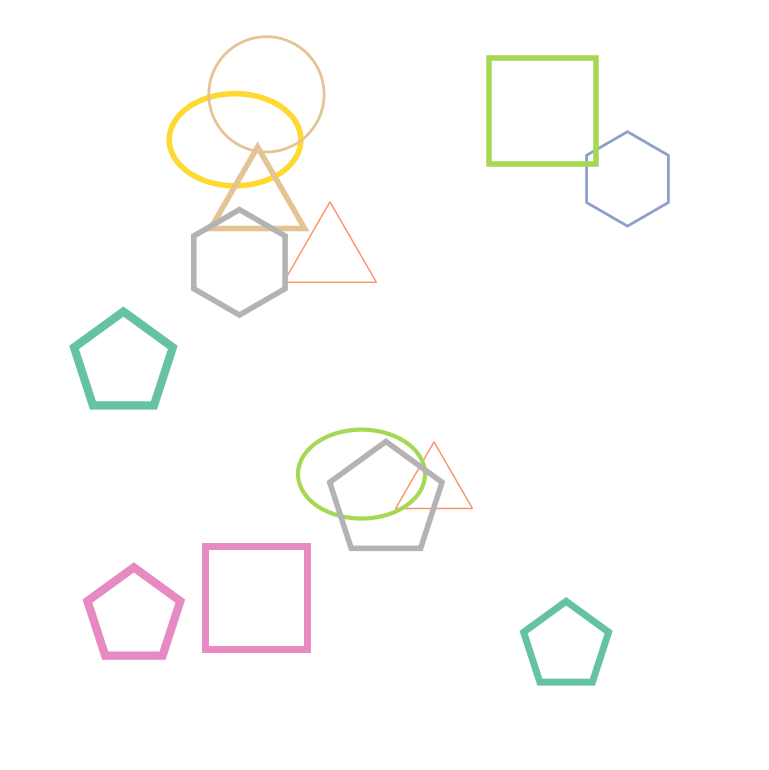[{"shape": "pentagon", "thickness": 2.5, "radius": 0.29, "center": [0.735, 0.161]}, {"shape": "pentagon", "thickness": 3, "radius": 0.34, "center": [0.16, 0.528]}, {"shape": "triangle", "thickness": 0.5, "radius": 0.29, "center": [0.564, 0.368]}, {"shape": "triangle", "thickness": 0.5, "radius": 0.35, "center": [0.429, 0.668]}, {"shape": "hexagon", "thickness": 1, "radius": 0.31, "center": [0.815, 0.768]}, {"shape": "pentagon", "thickness": 3, "radius": 0.32, "center": [0.174, 0.2]}, {"shape": "square", "thickness": 2.5, "radius": 0.33, "center": [0.332, 0.224]}, {"shape": "square", "thickness": 2, "radius": 0.35, "center": [0.704, 0.856]}, {"shape": "oval", "thickness": 1.5, "radius": 0.41, "center": [0.469, 0.384]}, {"shape": "oval", "thickness": 2, "radius": 0.43, "center": [0.305, 0.819]}, {"shape": "circle", "thickness": 1, "radius": 0.37, "center": [0.346, 0.877]}, {"shape": "triangle", "thickness": 2, "radius": 0.35, "center": [0.335, 0.739]}, {"shape": "pentagon", "thickness": 2, "radius": 0.38, "center": [0.501, 0.35]}, {"shape": "hexagon", "thickness": 2, "radius": 0.34, "center": [0.311, 0.659]}]